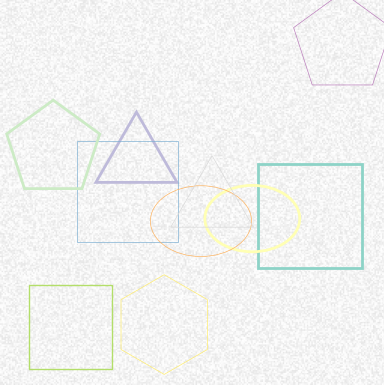[{"shape": "square", "thickness": 2, "radius": 0.68, "center": [0.806, 0.438]}, {"shape": "oval", "thickness": 2, "radius": 0.62, "center": [0.655, 0.432]}, {"shape": "triangle", "thickness": 2, "radius": 0.61, "center": [0.354, 0.587]}, {"shape": "square", "thickness": 0.5, "radius": 0.65, "center": [0.331, 0.502]}, {"shape": "oval", "thickness": 0.5, "radius": 0.66, "center": [0.522, 0.426]}, {"shape": "square", "thickness": 1, "radius": 0.54, "center": [0.183, 0.152]}, {"shape": "triangle", "thickness": 0.5, "radius": 0.62, "center": [0.551, 0.472]}, {"shape": "pentagon", "thickness": 0.5, "radius": 0.67, "center": [0.889, 0.887]}, {"shape": "pentagon", "thickness": 2, "radius": 0.64, "center": [0.138, 0.613]}, {"shape": "hexagon", "thickness": 0.5, "radius": 0.65, "center": [0.426, 0.157]}]